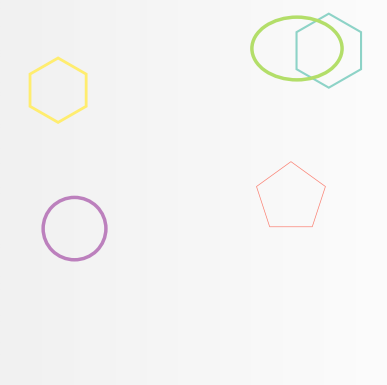[{"shape": "hexagon", "thickness": 1.5, "radius": 0.48, "center": [0.848, 0.868]}, {"shape": "pentagon", "thickness": 0.5, "radius": 0.47, "center": [0.751, 0.487]}, {"shape": "oval", "thickness": 2.5, "radius": 0.58, "center": [0.766, 0.874]}, {"shape": "circle", "thickness": 2.5, "radius": 0.4, "center": [0.192, 0.406]}, {"shape": "hexagon", "thickness": 2, "radius": 0.42, "center": [0.15, 0.766]}]